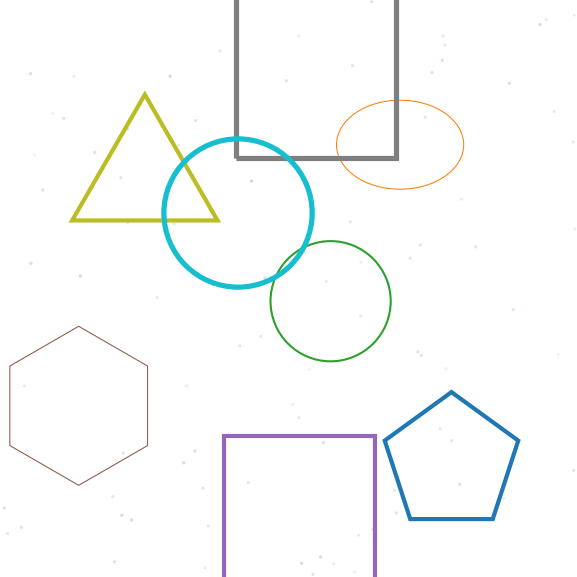[{"shape": "pentagon", "thickness": 2, "radius": 0.61, "center": [0.782, 0.199]}, {"shape": "oval", "thickness": 0.5, "radius": 0.55, "center": [0.693, 0.749]}, {"shape": "circle", "thickness": 1, "radius": 0.52, "center": [0.572, 0.478]}, {"shape": "square", "thickness": 2, "radius": 0.65, "center": [0.519, 0.114]}, {"shape": "hexagon", "thickness": 0.5, "radius": 0.69, "center": [0.136, 0.296]}, {"shape": "square", "thickness": 2.5, "radius": 0.69, "center": [0.548, 0.864]}, {"shape": "triangle", "thickness": 2, "radius": 0.73, "center": [0.251, 0.69]}, {"shape": "circle", "thickness": 2.5, "radius": 0.64, "center": [0.412, 0.63]}]